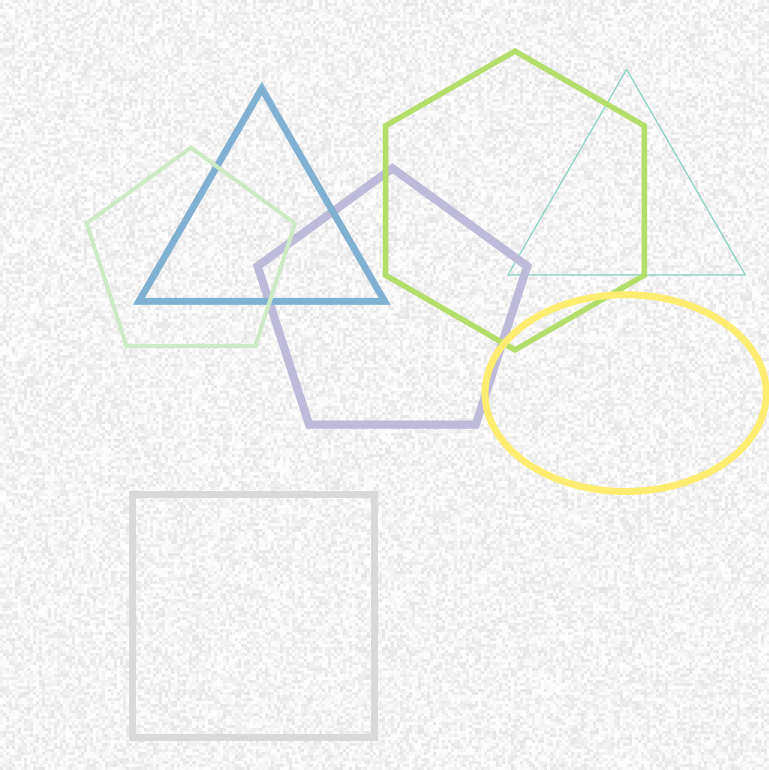[{"shape": "triangle", "thickness": 0.5, "radius": 0.89, "center": [0.814, 0.732]}, {"shape": "pentagon", "thickness": 3, "radius": 0.92, "center": [0.51, 0.597]}, {"shape": "triangle", "thickness": 2.5, "radius": 0.92, "center": [0.34, 0.701]}, {"shape": "hexagon", "thickness": 2, "radius": 0.97, "center": [0.669, 0.74]}, {"shape": "square", "thickness": 2.5, "radius": 0.79, "center": [0.329, 0.201]}, {"shape": "pentagon", "thickness": 1.5, "radius": 0.71, "center": [0.248, 0.666]}, {"shape": "oval", "thickness": 2.5, "radius": 0.91, "center": [0.813, 0.489]}]